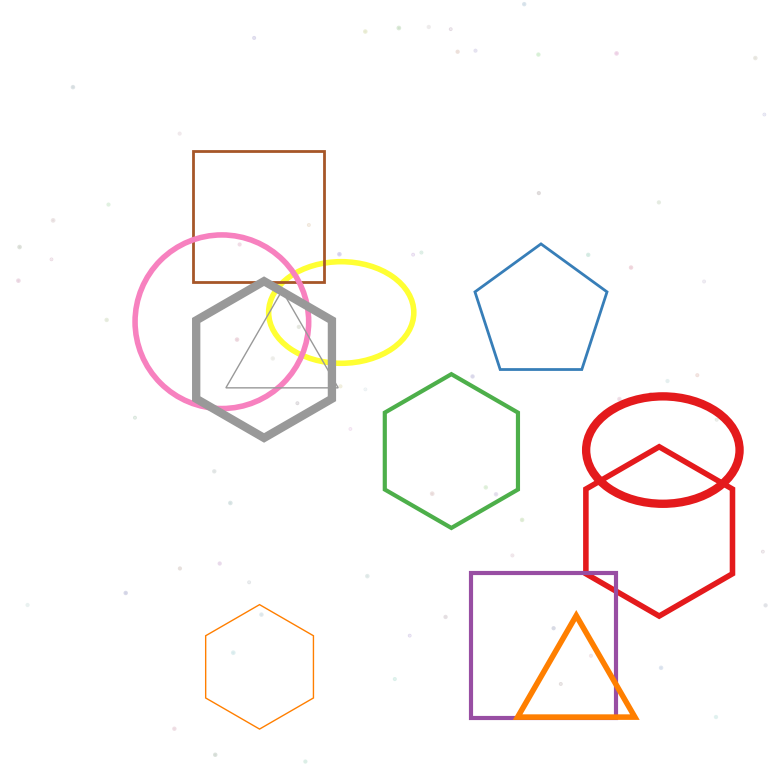[{"shape": "oval", "thickness": 3, "radius": 0.5, "center": [0.861, 0.415]}, {"shape": "hexagon", "thickness": 2, "radius": 0.55, "center": [0.856, 0.31]}, {"shape": "pentagon", "thickness": 1, "radius": 0.45, "center": [0.703, 0.593]}, {"shape": "hexagon", "thickness": 1.5, "radius": 0.5, "center": [0.586, 0.414]}, {"shape": "square", "thickness": 1.5, "radius": 0.47, "center": [0.706, 0.162]}, {"shape": "triangle", "thickness": 2, "radius": 0.44, "center": [0.748, 0.113]}, {"shape": "hexagon", "thickness": 0.5, "radius": 0.4, "center": [0.337, 0.134]}, {"shape": "oval", "thickness": 2, "radius": 0.47, "center": [0.443, 0.594]}, {"shape": "square", "thickness": 1, "radius": 0.43, "center": [0.336, 0.718]}, {"shape": "circle", "thickness": 2, "radius": 0.56, "center": [0.288, 0.582]}, {"shape": "triangle", "thickness": 0.5, "radius": 0.42, "center": [0.366, 0.538]}, {"shape": "hexagon", "thickness": 3, "radius": 0.51, "center": [0.343, 0.533]}]